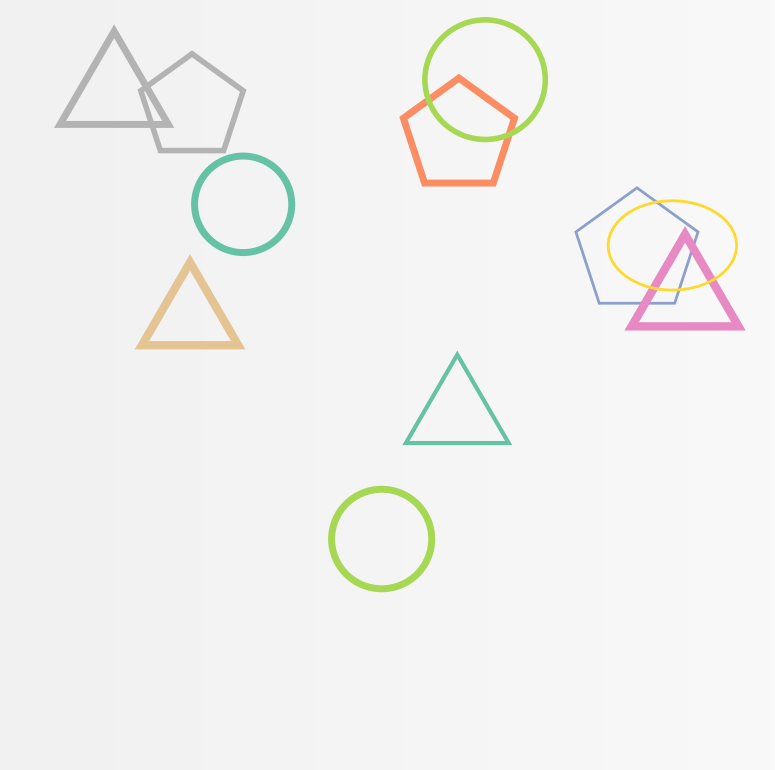[{"shape": "triangle", "thickness": 1.5, "radius": 0.38, "center": [0.59, 0.463]}, {"shape": "circle", "thickness": 2.5, "radius": 0.31, "center": [0.314, 0.735]}, {"shape": "pentagon", "thickness": 2.5, "radius": 0.38, "center": [0.592, 0.823]}, {"shape": "pentagon", "thickness": 1, "radius": 0.41, "center": [0.822, 0.673]}, {"shape": "triangle", "thickness": 3, "radius": 0.4, "center": [0.884, 0.616]}, {"shape": "circle", "thickness": 2, "radius": 0.39, "center": [0.626, 0.897]}, {"shape": "circle", "thickness": 2.5, "radius": 0.32, "center": [0.492, 0.3]}, {"shape": "oval", "thickness": 1, "radius": 0.41, "center": [0.868, 0.681]}, {"shape": "triangle", "thickness": 3, "radius": 0.36, "center": [0.245, 0.588]}, {"shape": "pentagon", "thickness": 2, "radius": 0.35, "center": [0.248, 0.861]}, {"shape": "triangle", "thickness": 2.5, "radius": 0.4, "center": [0.147, 0.879]}]